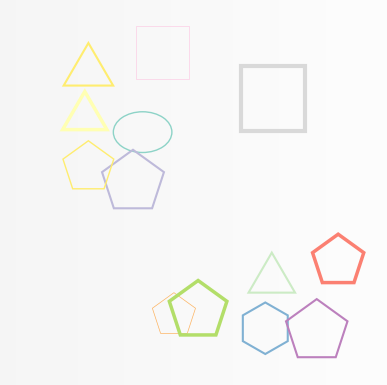[{"shape": "oval", "thickness": 1, "radius": 0.38, "center": [0.368, 0.657]}, {"shape": "triangle", "thickness": 2.5, "radius": 0.33, "center": [0.219, 0.696]}, {"shape": "pentagon", "thickness": 1.5, "radius": 0.42, "center": [0.343, 0.527]}, {"shape": "pentagon", "thickness": 2.5, "radius": 0.35, "center": [0.873, 0.322]}, {"shape": "hexagon", "thickness": 1.5, "radius": 0.33, "center": [0.685, 0.147]}, {"shape": "pentagon", "thickness": 0.5, "radius": 0.29, "center": [0.449, 0.181]}, {"shape": "pentagon", "thickness": 2.5, "radius": 0.39, "center": [0.511, 0.193]}, {"shape": "square", "thickness": 0.5, "radius": 0.34, "center": [0.419, 0.864]}, {"shape": "square", "thickness": 3, "radius": 0.42, "center": [0.704, 0.744]}, {"shape": "pentagon", "thickness": 1.5, "radius": 0.42, "center": [0.817, 0.14]}, {"shape": "triangle", "thickness": 1.5, "radius": 0.35, "center": [0.701, 0.275]}, {"shape": "triangle", "thickness": 1.5, "radius": 0.37, "center": [0.228, 0.815]}, {"shape": "pentagon", "thickness": 1, "radius": 0.34, "center": [0.228, 0.565]}]